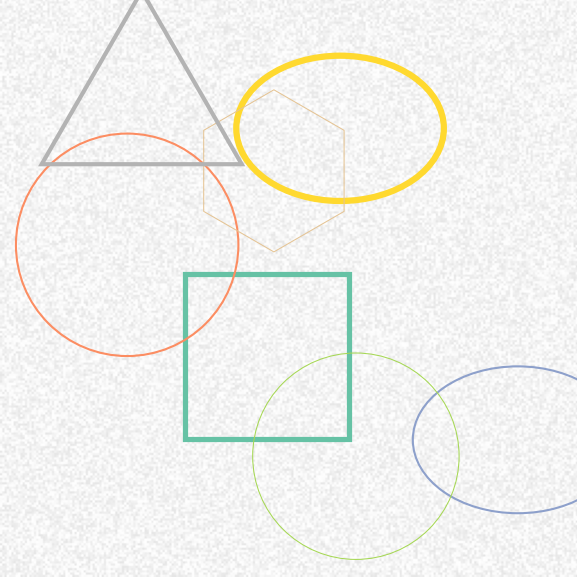[{"shape": "square", "thickness": 2.5, "radius": 0.71, "center": [0.462, 0.382]}, {"shape": "circle", "thickness": 1, "radius": 0.96, "center": [0.22, 0.575]}, {"shape": "oval", "thickness": 1, "radius": 0.91, "center": [0.896, 0.238]}, {"shape": "circle", "thickness": 0.5, "radius": 0.89, "center": [0.616, 0.209]}, {"shape": "oval", "thickness": 3, "radius": 0.9, "center": [0.589, 0.777]}, {"shape": "hexagon", "thickness": 0.5, "radius": 0.7, "center": [0.474, 0.703]}, {"shape": "triangle", "thickness": 2, "radius": 1.0, "center": [0.245, 0.815]}]